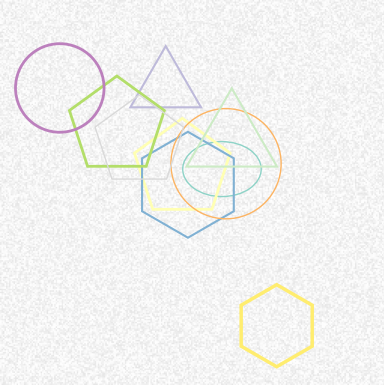[{"shape": "oval", "thickness": 1, "radius": 0.51, "center": [0.577, 0.561]}, {"shape": "pentagon", "thickness": 2, "radius": 0.65, "center": [0.474, 0.562]}, {"shape": "triangle", "thickness": 1.5, "radius": 0.53, "center": [0.43, 0.774]}, {"shape": "hexagon", "thickness": 1.5, "radius": 0.69, "center": [0.488, 0.52]}, {"shape": "circle", "thickness": 1, "radius": 0.72, "center": [0.587, 0.575]}, {"shape": "pentagon", "thickness": 2, "radius": 0.65, "center": [0.304, 0.673]}, {"shape": "pentagon", "thickness": 1, "radius": 0.6, "center": [0.362, 0.633]}, {"shape": "circle", "thickness": 2, "radius": 0.58, "center": [0.155, 0.771]}, {"shape": "triangle", "thickness": 1.5, "radius": 0.68, "center": [0.602, 0.635]}, {"shape": "hexagon", "thickness": 2.5, "radius": 0.53, "center": [0.719, 0.154]}]